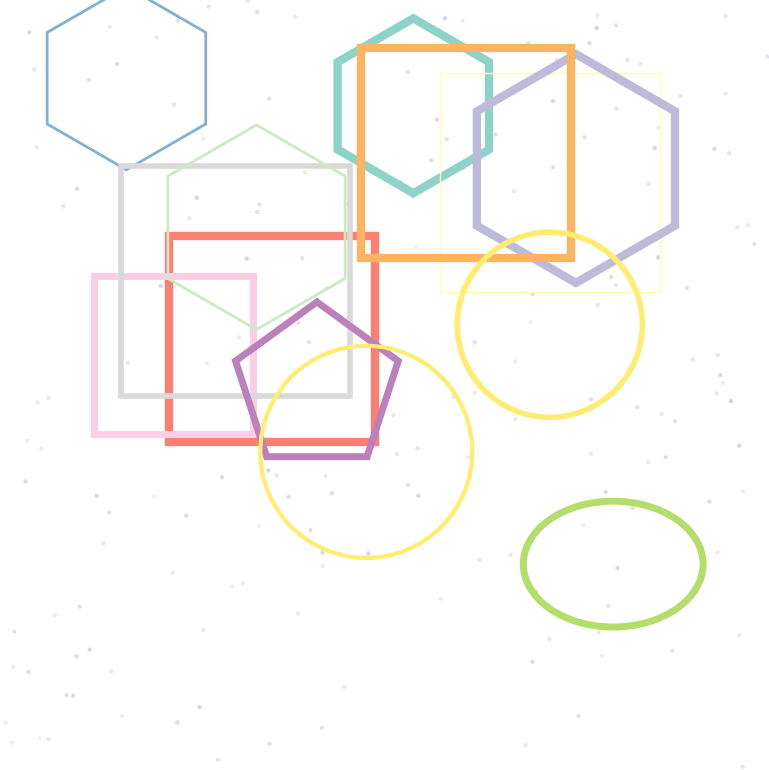[{"shape": "hexagon", "thickness": 3, "radius": 0.57, "center": [0.537, 0.863]}, {"shape": "square", "thickness": 0.5, "radius": 0.71, "center": [0.714, 0.763]}, {"shape": "hexagon", "thickness": 3, "radius": 0.74, "center": [0.748, 0.781]}, {"shape": "square", "thickness": 3, "radius": 0.67, "center": [0.353, 0.56]}, {"shape": "hexagon", "thickness": 1, "radius": 0.59, "center": [0.164, 0.898]}, {"shape": "square", "thickness": 3, "radius": 0.68, "center": [0.606, 0.801]}, {"shape": "oval", "thickness": 2.5, "radius": 0.58, "center": [0.796, 0.267]}, {"shape": "square", "thickness": 2.5, "radius": 0.51, "center": [0.225, 0.539]}, {"shape": "square", "thickness": 2, "radius": 0.75, "center": [0.306, 0.635]}, {"shape": "pentagon", "thickness": 2.5, "radius": 0.56, "center": [0.412, 0.497]}, {"shape": "hexagon", "thickness": 1, "radius": 0.66, "center": [0.333, 0.705]}, {"shape": "circle", "thickness": 1.5, "radius": 0.69, "center": [0.476, 0.413]}, {"shape": "circle", "thickness": 2, "radius": 0.6, "center": [0.714, 0.578]}]